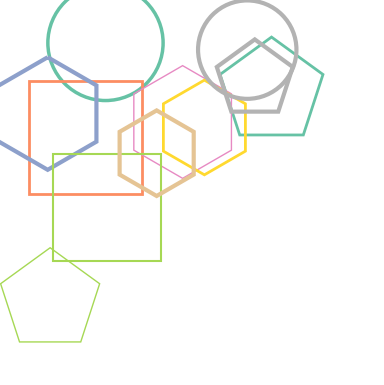[{"shape": "circle", "thickness": 2.5, "radius": 0.75, "center": [0.274, 0.889]}, {"shape": "pentagon", "thickness": 2, "radius": 0.7, "center": [0.705, 0.763]}, {"shape": "square", "thickness": 2, "radius": 0.74, "center": [0.222, 0.643]}, {"shape": "hexagon", "thickness": 3, "radius": 0.73, "center": [0.124, 0.705]}, {"shape": "hexagon", "thickness": 1, "radius": 0.73, "center": [0.474, 0.683]}, {"shape": "pentagon", "thickness": 1, "radius": 0.68, "center": [0.13, 0.221]}, {"shape": "square", "thickness": 1.5, "radius": 0.7, "center": [0.278, 0.461]}, {"shape": "hexagon", "thickness": 2, "radius": 0.61, "center": [0.531, 0.669]}, {"shape": "hexagon", "thickness": 3, "radius": 0.56, "center": [0.407, 0.602]}, {"shape": "pentagon", "thickness": 3, "radius": 0.52, "center": [0.662, 0.794]}, {"shape": "circle", "thickness": 3, "radius": 0.64, "center": [0.642, 0.871]}]